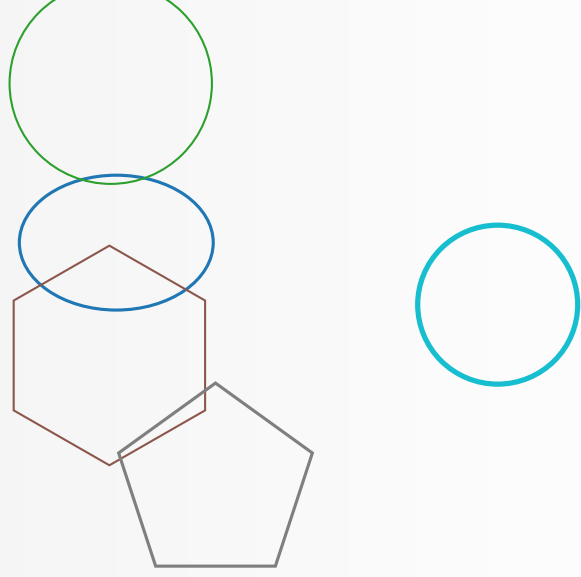[{"shape": "oval", "thickness": 1.5, "radius": 0.83, "center": [0.2, 0.579]}, {"shape": "circle", "thickness": 1, "radius": 0.87, "center": [0.191, 0.855]}, {"shape": "hexagon", "thickness": 1, "radius": 0.95, "center": [0.188, 0.384]}, {"shape": "pentagon", "thickness": 1.5, "radius": 0.88, "center": [0.371, 0.161]}, {"shape": "circle", "thickness": 2.5, "radius": 0.69, "center": [0.856, 0.472]}]